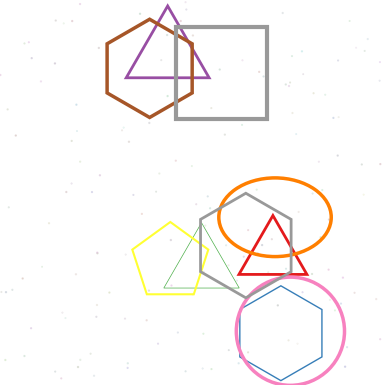[{"shape": "triangle", "thickness": 2, "radius": 0.51, "center": [0.709, 0.338]}, {"shape": "hexagon", "thickness": 1, "radius": 0.62, "center": [0.73, 0.135]}, {"shape": "triangle", "thickness": 0.5, "radius": 0.57, "center": [0.523, 0.308]}, {"shape": "triangle", "thickness": 2, "radius": 0.62, "center": [0.436, 0.86]}, {"shape": "oval", "thickness": 2.5, "radius": 0.73, "center": [0.714, 0.436]}, {"shape": "pentagon", "thickness": 1.5, "radius": 0.52, "center": [0.442, 0.32]}, {"shape": "hexagon", "thickness": 2.5, "radius": 0.64, "center": [0.389, 0.822]}, {"shape": "circle", "thickness": 2.5, "radius": 0.7, "center": [0.754, 0.14]}, {"shape": "hexagon", "thickness": 2, "radius": 0.68, "center": [0.639, 0.362]}, {"shape": "square", "thickness": 3, "radius": 0.59, "center": [0.576, 0.81]}]